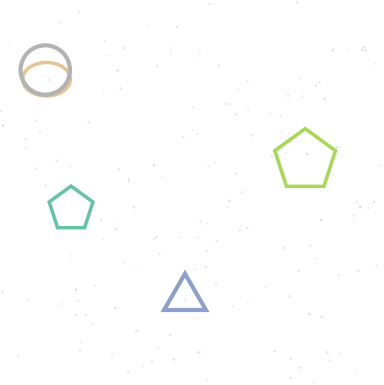[{"shape": "pentagon", "thickness": 2.5, "radius": 0.3, "center": [0.185, 0.457]}, {"shape": "triangle", "thickness": 3, "radius": 0.31, "center": [0.48, 0.226]}, {"shape": "pentagon", "thickness": 2.5, "radius": 0.41, "center": [0.793, 0.583]}, {"shape": "oval", "thickness": 2.5, "radius": 0.31, "center": [0.121, 0.794]}, {"shape": "circle", "thickness": 3, "radius": 0.32, "center": [0.118, 0.818]}]